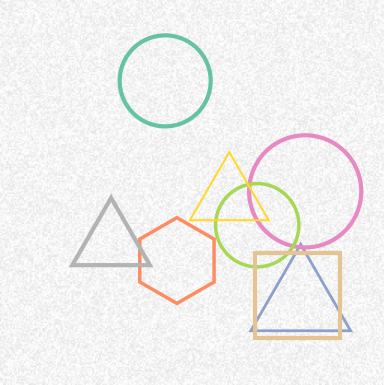[{"shape": "circle", "thickness": 3, "radius": 0.59, "center": [0.429, 0.79]}, {"shape": "hexagon", "thickness": 2.5, "radius": 0.56, "center": [0.46, 0.323]}, {"shape": "triangle", "thickness": 2, "radius": 0.75, "center": [0.781, 0.216]}, {"shape": "circle", "thickness": 3, "radius": 0.73, "center": [0.793, 0.503]}, {"shape": "circle", "thickness": 2.5, "radius": 0.54, "center": [0.668, 0.415]}, {"shape": "triangle", "thickness": 1.5, "radius": 0.59, "center": [0.596, 0.487]}, {"shape": "square", "thickness": 3, "radius": 0.55, "center": [0.774, 0.232]}, {"shape": "triangle", "thickness": 3, "radius": 0.58, "center": [0.289, 0.369]}]